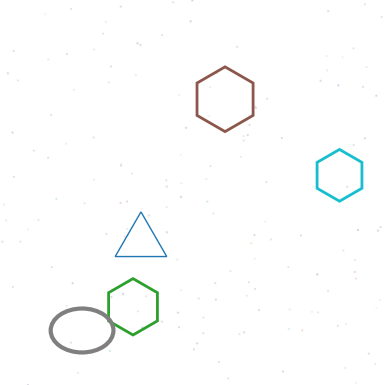[{"shape": "triangle", "thickness": 1, "radius": 0.39, "center": [0.366, 0.372]}, {"shape": "hexagon", "thickness": 2, "radius": 0.37, "center": [0.346, 0.203]}, {"shape": "hexagon", "thickness": 2, "radius": 0.42, "center": [0.585, 0.742]}, {"shape": "oval", "thickness": 3, "radius": 0.41, "center": [0.213, 0.142]}, {"shape": "hexagon", "thickness": 2, "radius": 0.34, "center": [0.882, 0.545]}]